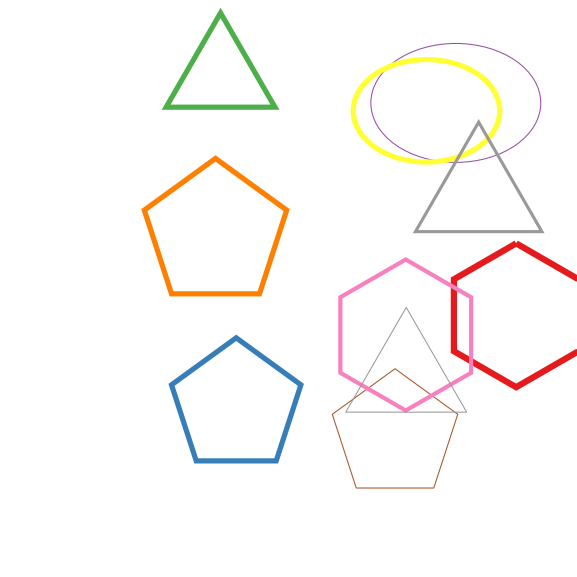[{"shape": "hexagon", "thickness": 3, "radius": 0.62, "center": [0.894, 0.453]}, {"shape": "pentagon", "thickness": 2.5, "radius": 0.59, "center": [0.409, 0.296]}, {"shape": "triangle", "thickness": 2.5, "radius": 0.54, "center": [0.382, 0.868]}, {"shape": "oval", "thickness": 0.5, "radius": 0.74, "center": [0.789, 0.821]}, {"shape": "pentagon", "thickness": 2.5, "radius": 0.65, "center": [0.373, 0.595]}, {"shape": "oval", "thickness": 2.5, "radius": 0.63, "center": [0.739, 0.807]}, {"shape": "pentagon", "thickness": 0.5, "radius": 0.57, "center": [0.684, 0.246]}, {"shape": "hexagon", "thickness": 2, "radius": 0.65, "center": [0.703, 0.419]}, {"shape": "triangle", "thickness": 0.5, "radius": 0.6, "center": [0.703, 0.346]}, {"shape": "triangle", "thickness": 1.5, "radius": 0.63, "center": [0.829, 0.661]}]